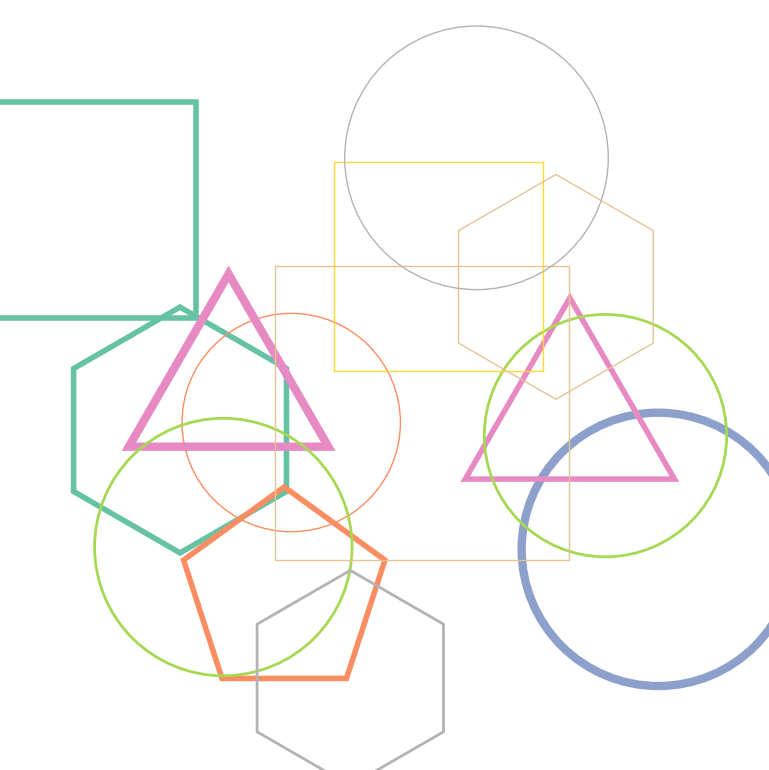[{"shape": "square", "thickness": 2, "radius": 0.7, "center": [0.115, 0.727]}, {"shape": "hexagon", "thickness": 2, "radius": 0.8, "center": [0.234, 0.442]}, {"shape": "pentagon", "thickness": 2, "radius": 0.69, "center": [0.369, 0.23]}, {"shape": "circle", "thickness": 0.5, "radius": 0.71, "center": [0.378, 0.451]}, {"shape": "circle", "thickness": 3, "radius": 0.89, "center": [0.855, 0.287]}, {"shape": "triangle", "thickness": 2, "radius": 0.78, "center": [0.74, 0.456]}, {"shape": "triangle", "thickness": 3, "radius": 0.75, "center": [0.297, 0.495]}, {"shape": "circle", "thickness": 1, "radius": 0.84, "center": [0.29, 0.29]}, {"shape": "circle", "thickness": 1, "radius": 0.79, "center": [0.786, 0.434]}, {"shape": "square", "thickness": 0.5, "radius": 0.68, "center": [0.569, 0.654]}, {"shape": "hexagon", "thickness": 0.5, "radius": 0.73, "center": [0.722, 0.627]}, {"shape": "square", "thickness": 0.5, "radius": 0.96, "center": [0.548, 0.463]}, {"shape": "circle", "thickness": 0.5, "radius": 0.86, "center": [0.619, 0.795]}, {"shape": "hexagon", "thickness": 1, "radius": 0.7, "center": [0.455, 0.119]}]